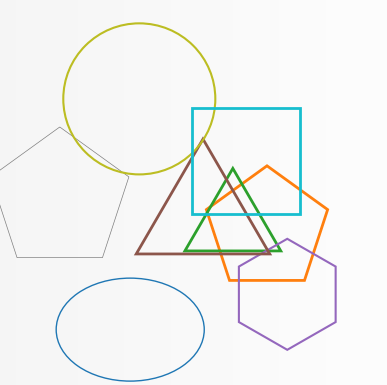[{"shape": "oval", "thickness": 1, "radius": 0.96, "center": [0.336, 0.144]}, {"shape": "pentagon", "thickness": 2, "radius": 0.82, "center": [0.689, 0.405]}, {"shape": "triangle", "thickness": 2, "radius": 0.71, "center": [0.601, 0.42]}, {"shape": "hexagon", "thickness": 1.5, "radius": 0.72, "center": [0.741, 0.236]}, {"shape": "triangle", "thickness": 2, "radius": 0.99, "center": [0.524, 0.44]}, {"shape": "pentagon", "thickness": 0.5, "radius": 0.94, "center": [0.154, 0.483]}, {"shape": "circle", "thickness": 1.5, "radius": 0.98, "center": [0.359, 0.743]}, {"shape": "square", "thickness": 2, "radius": 0.69, "center": [0.635, 0.582]}]